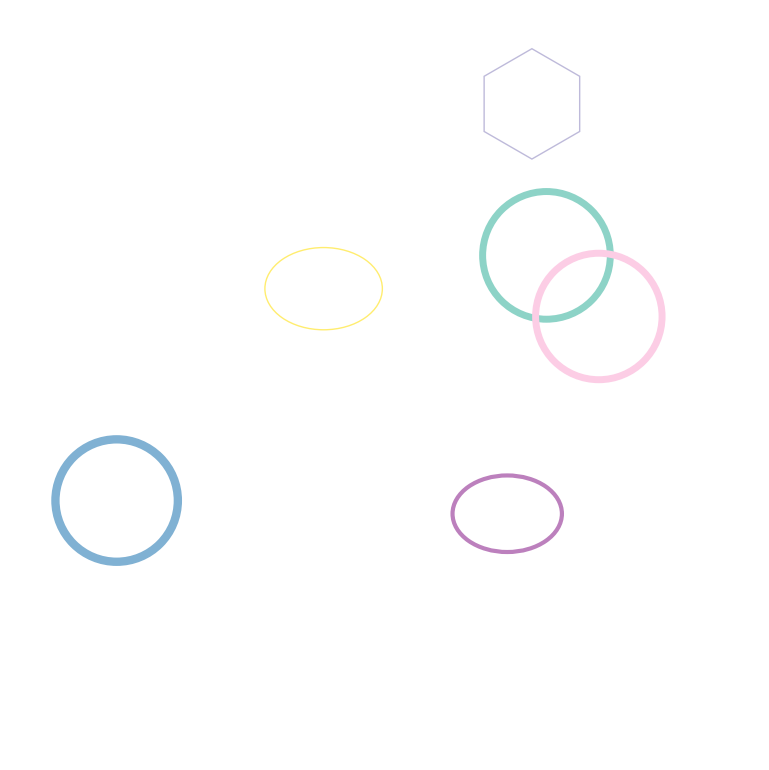[{"shape": "circle", "thickness": 2.5, "radius": 0.41, "center": [0.71, 0.668]}, {"shape": "hexagon", "thickness": 0.5, "radius": 0.36, "center": [0.691, 0.865]}, {"shape": "circle", "thickness": 3, "radius": 0.4, "center": [0.151, 0.35]}, {"shape": "circle", "thickness": 2.5, "radius": 0.41, "center": [0.778, 0.589]}, {"shape": "oval", "thickness": 1.5, "radius": 0.36, "center": [0.659, 0.333]}, {"shape": "oval", "thickness": 0.5, "radius": 0.38, "center": [0.42, 0.625]}]